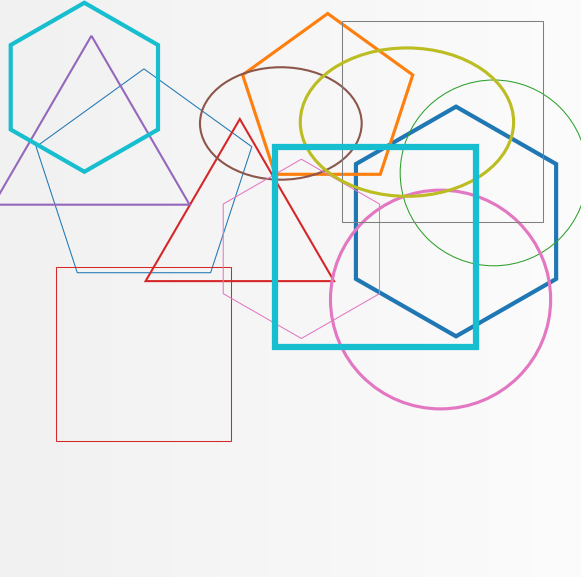[{"shape": "pentagon", "thickness": 0.5, "radius": 0.98, "center": [0.248, 0.685]}, {"shape": "hexagon", "thickness": 2, "radius": 0.99, "center": [0.785, 0.616]}, {"shape": "pentagon", "thickness": 1.5, "radius": 0.77, "center": [0.564, 0.822]}, {"shape": "circle", "thickness": 0.5, "radius": 0.8, "center": [0.849, 0.7]}, {"shape": "triangle", "thickness": 1, "radius": 0.94, "center": [0.413, 0.606]}, {"shape": "square", "thickness": 0.5, "radius": 0.75, "center": [0.247, 0.386]}, {"shape": "triangle", "thickness": 1, "radius": 0.98, "center": [0.157, 0.742]}, {"shape": "oval", "thickness": 1, "radius": 0.7, "center": [0.483, 0.785]}, {"shape": "hexagon", "thickness": 0.5, "radius": 0.78, "center": [0.518, 0.568]}, {"shape": "circle", "thickness": 1.5, "radius": 0.95, "center": [0.758, 0.48]}, {"shape": "square", "thickness": 0.5, "radius": 0.87, "center": [0.761, 0.789]}, {"shape": "oval", "thickness": 1.5, "radius": 0.92, "center": [0.7, 0.788]}, {"shape": "square", "thickness": 3, "radius": 0.87, "center": [0.646, 0.572]}, {"shape": "hexagon", "thickness": 2, "radius": 0.73, "center": [0.145, 0.848]}]